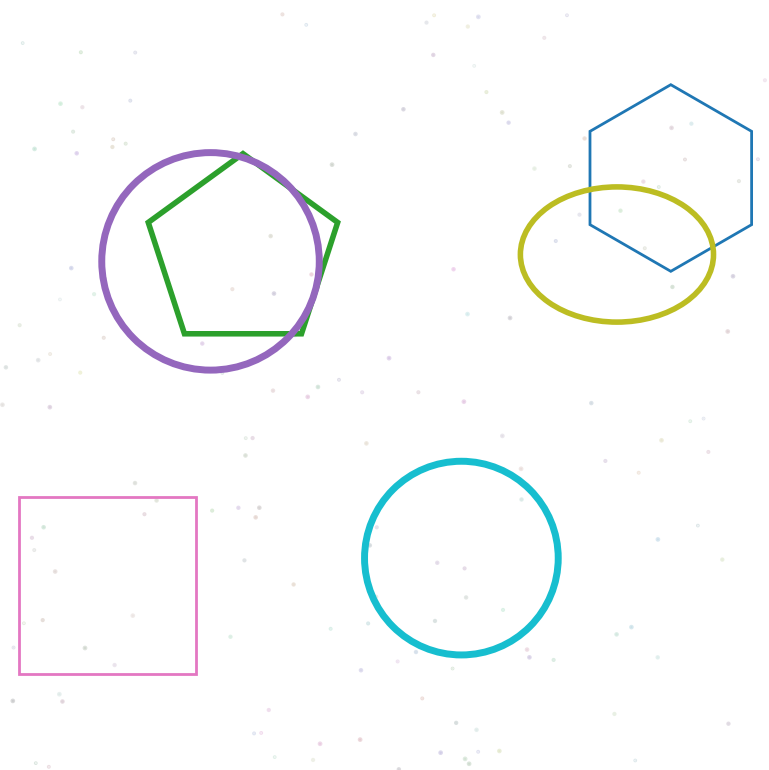[{"shape": "hexagon", "thickness": 1, "radius": 0.61, "center": [0.871, 0.769]}, {"shape": "pentagon", "thickness": 2, "radius": 0.65, "center": [0.316, 0.671]}, {"shape": "circle", "thickness": 2.5, "radius": 0.71, "center": [0.273, 0.661]}, {"shape": "square", "thickness": 1, "radius": 0.58, "center": [0.14, 0.24]}, {"shape": "oval", "thickness": 2, "radius": 0.63, "center": [0.801, 0.669]}, {"shape": "circle", "thickness": 2.5, "radius": 0.63, "center": [0.599, 0.275]}]